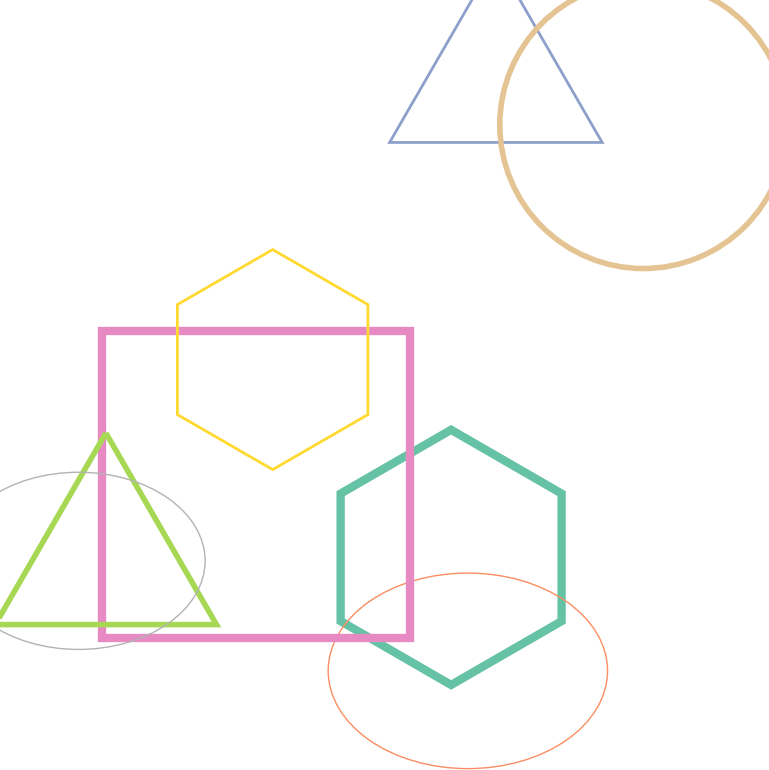[{"shape": "hexagon", "thickness": 3, "radius": 0.83, "center": [0.586, 0.276]}, {"shape": "oval", "thickness": 0.5, "radius": 0.91, "center": [0.608, 0.129]}, {"shape": "triangle", "thickness": 1, "radius": 0.8, "center": [0.644, 0.895]}, {"shape": "square", "thickness": 3, "radius": 1.0, "center": [0.333, 0.371]}, {"shape": "triangle", "thickness": 2, "radius": 0.83, "center": [0.137, 0.272]}, {"shape": "hexagon", "thickness": 1, "radius": 0.71, "center": [0.354, 0.533]}, {"shape": "circle", "thickness": 2, "radius": 0.93, "center": [0.836, 0.838]}, {"shape": "oval", "thickness": 0.5, "radius": 0.82, "center": [0.102, 0.272]}]